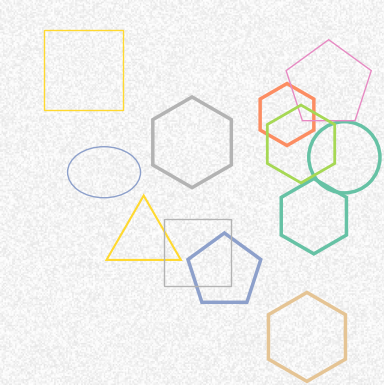[{"shape": "circle", "thickness": 2.5, "radius": 0.46, "center": [0.894, 0.591]}, {"shape": "hexagon", "thickness": 2.5, "radius": 0.49, "center": [0.815, 0.438]}, {"shape": "hexagon", "thickness": 2.5, "radius": 0.4, "center": [0.745, 0.703]}, {"shape": "oval", "thickness": 1, "radius": 0.47, "center": [0.27, 0.553]}, {"shape": "pentagon", "thickness": 2.5, "radius": 0.5, "center": [0.583, 0.295]}, {"shape": "pentagon", "thickness": 1, "radius": 0.58, "center": [0.854, 0.781]}, {"shape": "hexagon", "thickness": 2, "radius": 0.51, "center": [0.782, 0.626]}, {"shape": "triangle", "thickness": 1.5, "radius": 0.56, "center": [0.373, 0.381]}, {"shape": "square", "thickness": 1, "radius": 0.51, "center": [0.216, 0.818]}, {"shape": "hexagon", "thickness": 2.5, "radius": 0.58, "center": [0.797, 0.125]}, {"shape": "hexagon", "thickness": 2.5, "radius": 0.59, "center": [0.499, 0.63]}, {"shape": "square", "thickness": 1, "radius": 0.44, "center": [0.512, 0.344]}]